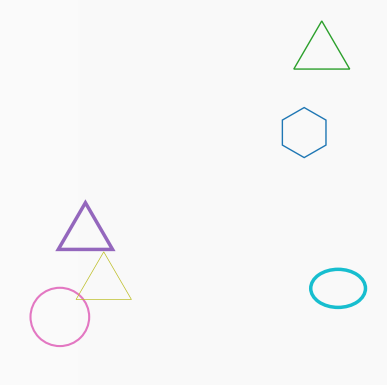[{"shape": "hexagon", "thickness": 1, "radius": 0.32, "center": [0.785, 0.656]}, {"shape": "triangle", "thickness": 1, "radius": 0.42, "center": [0.83, 0.862]}, {"shape": "triangle", "thickness": 2.5, "radius": 0.4, "center": [0.22, 0.393]}, {"shape": "circle", "thickness": 1.5, "radius": 0.38, "center": [0.154, 0.177]}, {"shape": "triangle", "thickness": 0.5, "radius": 0.41, "center": [0.268, 0.263]}, {"shape": "oval", "thickness": 2.5, "radius": 0.35, "center": [0.873, 0.251]}]